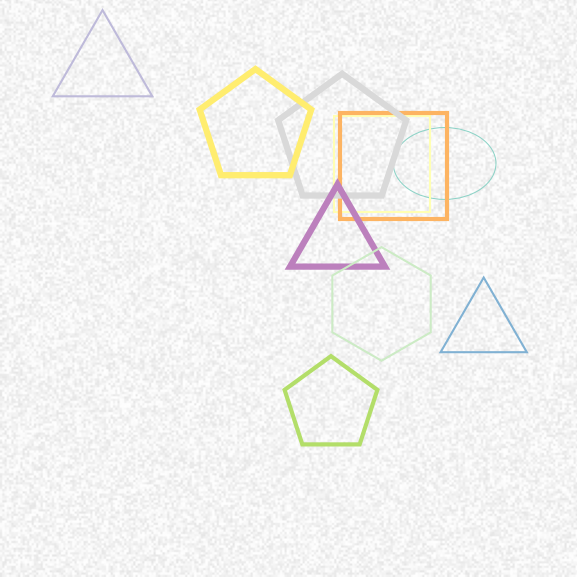[{"shape": "oval", "thickness": 0.5, "radius": 0.44, "center": [0.77, 0.716]}, {"shape": "square", "thickness": 1, "radius": 0.42, "center": [0.662, 0.715]}, {"shape": "triangle", "thickness": 1, "radius": 0.5, "center": [0.178, 0.882]}, {"shape": "triangle", "thickness": 1, "radius": 0.43, "center": [0.838, 0.432]}, {"shape": "square", "thickness": 2, "radius": 0.46, "center": [0.681, 0.712]}, {"shape": "pentagon", "thickness": 2, "radius": 0.42, "center": [0.573, 0.298]}, {"shape": "pentagon", "thickness": 3, "radius": 0.58, "center": [0.593, 0.755]}, {"shape": "triangle", "thickness": 3, "radius": 0.47, "center": [0.584, 0.585]}, {"shape": "hexagon", "thickness": 1, "radius": 0.49, "center": [0.661, 0.473]}, {"shape": "pentagon", "thickness": 3, "radius": 0.51, "center": [0.442, 0.778]}]